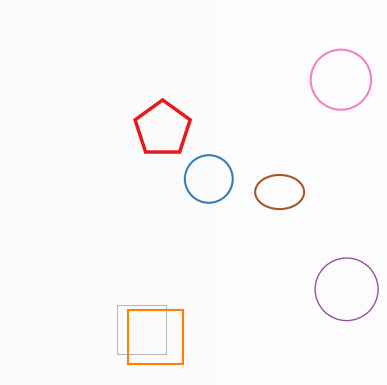[{"shape": "pentagon", "thickness": 2.5, "radius": 0.37, "center": [0.42, 0.666]}, {"shape": "circle", "thickness": 1.5, "radius": 0.31, "center": [0.539, 0.535]}, {"shape": "circle", "thickness": 1, "radius": 0.41, "center": [0.894, 0.249]}, {"shape": "square", "thickness": 1.5, "radius": 0.35, "center": [0.401, 0.124]}, {"shape": "oval", "thickness": 1.5, "radius": 0.32, "center": [0.722, 0.501]}, {"shape": "circle", "thickness": 1.5, "radius": 0.39, "center": [0.88, 0.793]}, {"shape": "square", "thickness": 0.5, "radius": 0.32, "center": [0.365, 0.144]}]